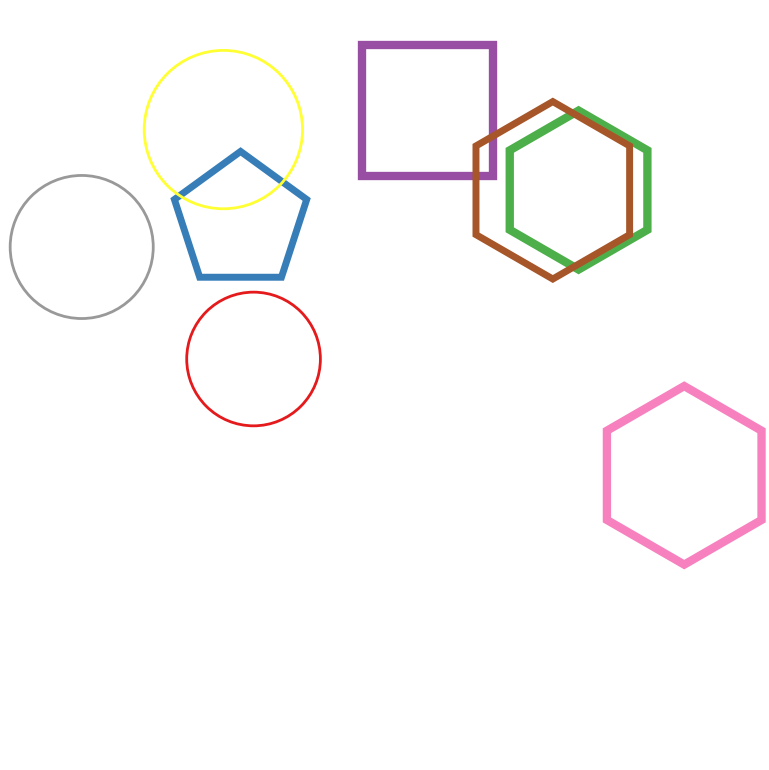[{"shape": "circle", "thickness": 1, "radius": 0.43, "center": [0.329, 0.534]}, {"shape": "pentagon", "thickness": 2.5, "radius": 0.45, "center": [0.312, 0.713]}, {"shape": "hexagon", "thickness": 3, "radius": 0.52, "center": [0.751, 0.753]}, {"shape": "square", "thickness": 3, "radius": 0.42, "center": [0.555, 0.856]}, {"shape": "circle", "thickness": 1, "radius": 0.51, "center": [0.29, 0.832]}, {"shape": "hexagon", "thickness": 2.5, "radius": 0.58, "center": [0.718, 0.753]}, {"shape": "hexagon", "thickness": 3, "radius": 0.58, "center": [0.889, 0.383]}, {"shape": "circle", "thickness": 1, "radius": 0.46, "center": [0.106, 0.679]}]